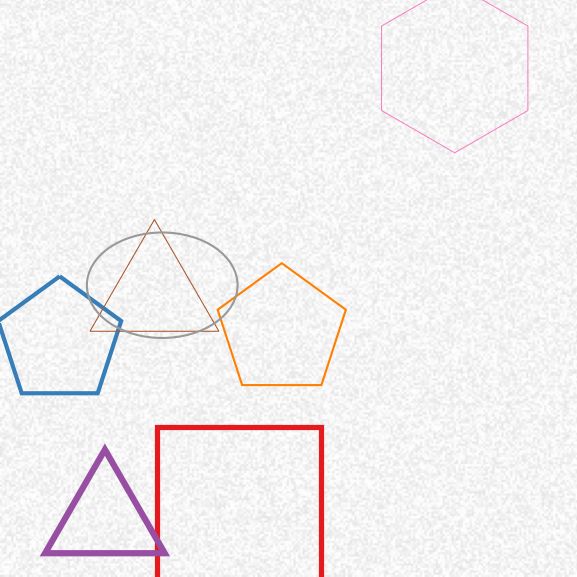[{"shape": "square", "thickness": 2.5, "radius": 0.71, "center": [0.414, 0.119]}, {"shape": "pentagon", "thickness": 2, "radius": 0.56, "center": [0.103, 0.409]}, {"shape": "triangle", "thickness": 3, "radius": 0.6, "center": [0.182, 0.101]}, {"shape": "pentagon", "thickness": 1, "radius": 0.58, "center": [0.488, 0.427]}, {"shape": "triangle", "thickness": 0.5, "radius": 0.64, "center": [0.267, 0.49]}, {"shape": "hexagon", "thickness": 0.5, "radius": 0.73, "center": [0.787, 0.881]}, {"shape": "oval", "thickness": 1, "radius": 0.65, "center": [0.281, 0.505]}]